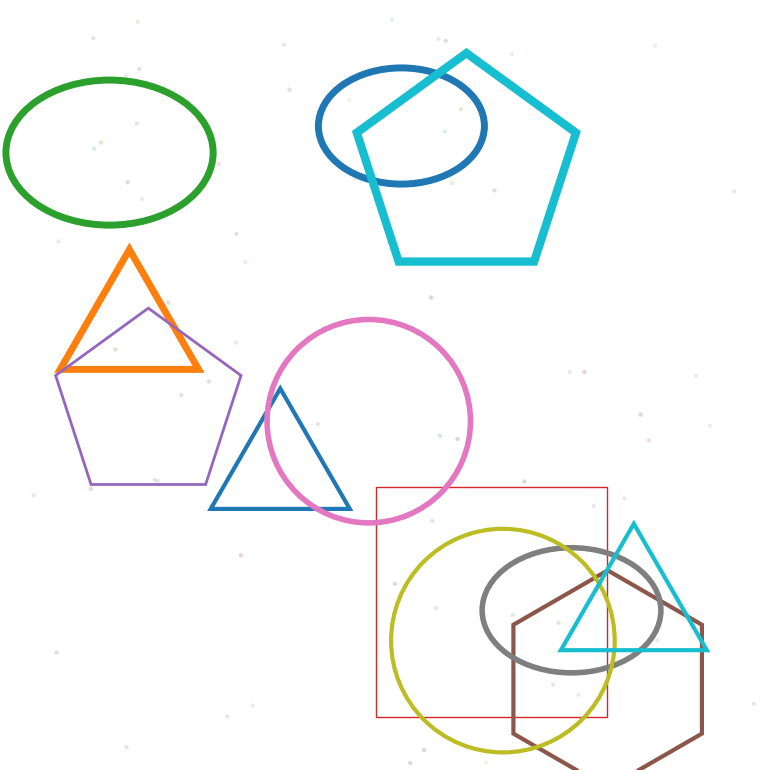[{"shape": "oval", "thickness": 2.5, "radius": 0.54, "center": [0.521, 0.836]}, {"shape": "triangle", "thickness": 1.5, "radius": 0.52, "center": [0.364, 0.391]}, {"shape": "triangle", "thickness": 2.5, "radius": 0.52, "center": [0.168, 0.572]}, {"shape": "oval", "thickness": 2.5, "radius": 0.67, "center": [0.142, 0.802]}, {"shape": "square", "thickness": 0.5, "radius": 0.75, "center": [0.638, 0.218]}, {"shape": "pentagon", "thickness": 1, "radius": 0.63, "center": [0.193, 0.473]}, {"shape": "hexagon", "thickness": 1.5, "radius": 0.71, "center": [0.789, 0.118]}, {"shape": "circle", "thickness": 2, "radius": 0.66, "center": [0.479, 0.453]}, {"shape": "oval", "thickness": 2, "radius": 0.58, "center": [0.742, 0.207]}, {"shape": "circle", "thickness": 1.5, "radius": 0.73, "center": [0.653, 0.168]}, {"shape": "pentagon", "thickness": 3, "radius": 0.75, "center": [0.606, 0.781]}, {"shape": "triangle", "thickness": 1.5, "radius": 0.55, "center": [0.823, 0.21]}]